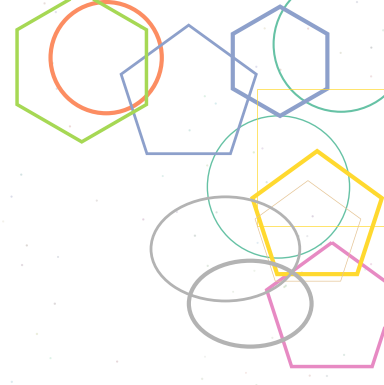[{"shape": "circle", "thickness": 1.5, "radius": 0.88, "center": [0.886, 0.885]}, {"shape": "circle", "thickness": 1, "radius": 0.92, "center": [0.723, 0.514]}, {"shape": "circle", "thickness": 3, "radius": 0.72, "center": [0.276, 0.85]}, {"shape": "hexagon", "thickness": 3, "radius": 0.71, "center": [0.727, 0.841]}, {"shape": "pentagon", "thickness": 2, "radius": 0.92, "center": [0.49, 0.75]}, {"shape": "pentagon", "thickness": 2.5, "radius": 0.89, "center": [0.862, 0.192]}, {"shape": "hexagon", "thickness": 2.5, "radius": 0.97, "center": [0.212, 0.826]}, {"shape": "pentagon", "thickness": 3, "radius": 0.88, "center": [0.824, 0.431]}, {"shape": "square", "thickness": 0.5, "radius": 0.89, "center": [0.845, 0.591]}, {"shape": "pentagon", "thickness": 0.5, "radius": 0.72, "center": [0.8, 0.387]}, {"shape": "oval", "thickness": 2, "radius": 0.97, "center": [0.585, 0.353]}, {"shape": "oval", "thickness": 3, "radius": 0.8, "center": [0.65, 0.211]}]